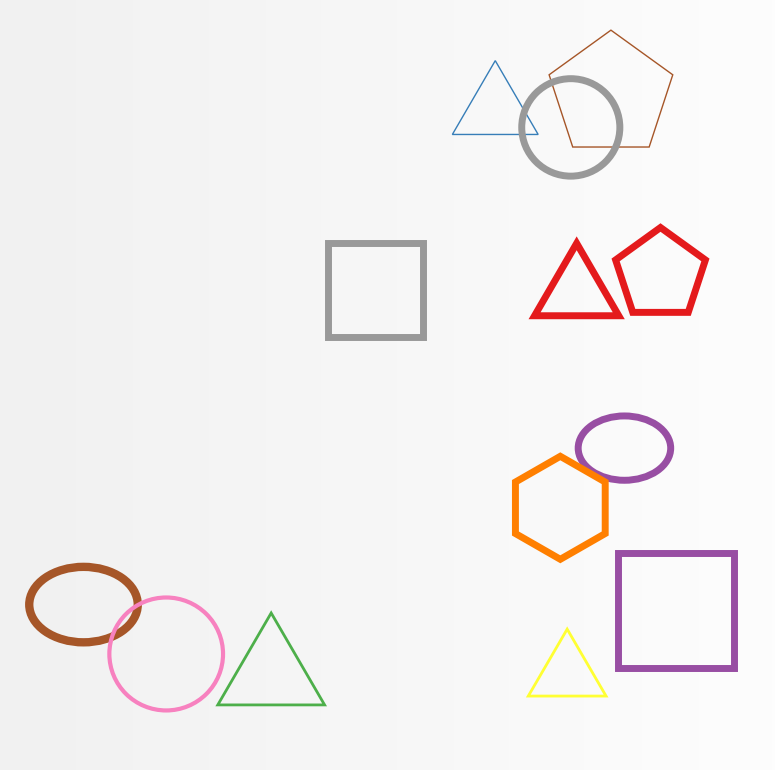[{"shape": "triangle", "thickness": 2.5, "radius": 0.31, "center": [0.744, 0.621]}, {"shape": "pentagon", "thickness": 2.5, "radius": 0.3, "center": [0.852, 0.644]}, {"shape": "triangle", "thickness": 0.5, "radius": 0.32, "center": [0.639, 0.857]}, {"shape": "triangle", "thickness": 1, "radius": 0.4, "center": [0.35, 0.124]}, {"shape": "oval", "thickness": 2.5, "radius": 0.3, "center": [0.806, 0.418]}, {"shape": "square", "thickness": 2.5, "radius": 0.37, "center": [0.872, 0.207]}, {"shape": "hexagon", "thickness": 2.5, "radius": 0.33, "center": [0.723, 0.341]}, {"shape": "triangle", "thickness": 1, "radius": 0.29, "center": [0.732, 0.125]}, {"shape": "oval", "thickness": 3, "radius": 0.35, "center": [0.108, 0.215]}, {"shape": "pentagon", "thickness": 0.5, "radius": 0.42, "center": [0.788, 0.877]}, {"shape": "circle", "thickness": 1.5, "radius": 0.37, "center": [0.214, 0.151]}, {"shape": "square", "thickness": 2.5, "radius": 0.3, "center": [0.484, 0.624]}, {"shape": "circle", "thickness": 2.5, "radius": 0.32, "center": [0.737, 0.835]}]